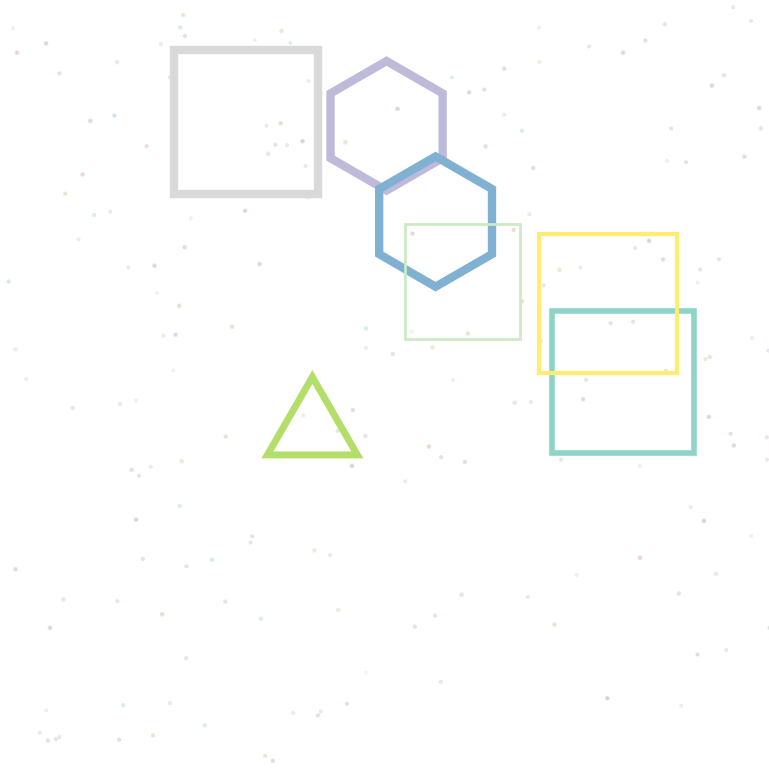[{"shape": "square", "thickness": 2, "radius": 0.46, "center": [0.809, 0.504]}, {"shape": "hexagon", "thickness": 3, "radius": 0.42, "center": [0.502, 0.837]}, {"shape": "hexagon", "thickness": 3, "radius": 0.42, "center": [0.566, 0.712]}, {"shape": "triangle", "thickness": 2.5, "radius": 0.34, "center": [0.406, 0.443]}, {"shape": "square", "thickness": 3, "radius": 0.47, "center": [0.319, 0.841]}, {"shape": "square", "thickness": 1, "radius": 0.37, "center": [0.601, 0.634]}, {"shape": "square", "thickness": 1.5, "radius": 0.45, "center": [0.79, 0.606]}]